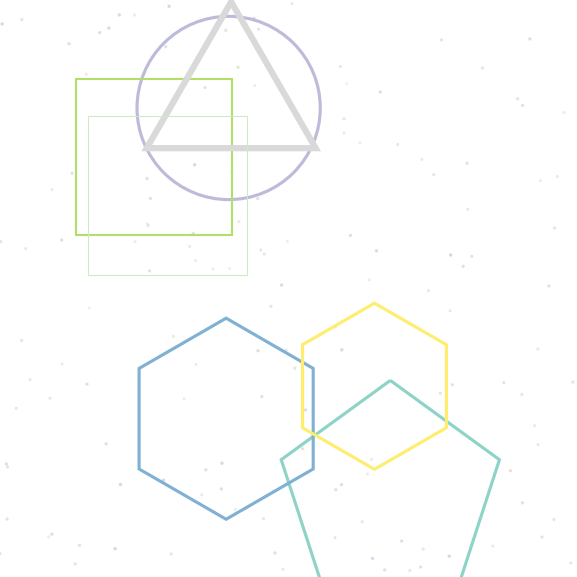[{"shape": "pentagon", "thickness": 1.5, "radius": 0.99, "center": [0.676, 0.142]}, {"shape": "circle", "thickness": 1.5, "radius": 0.79, "center": [0.396, 0.812]}, {"shape": "hexagon", "thickness": 1.5, "radius": 0.87, "center": [0.392, 0.274]}, {"shape": "square", "thickness": 1, "radius": 0.68, "center": [0.267, 0.727]}, {"shape": "triangle", "thickness": 3, "radius": 0.84, "center": [0.4, 0.827]}, {"shape": "square", "thickness": 0.5, "radius": 0.69, "center": [0.29, 0.66]}, {"shape": "hexagon", "thickness": 1.5, "radius": 0.72, "center": [0.648, 0.33]}]